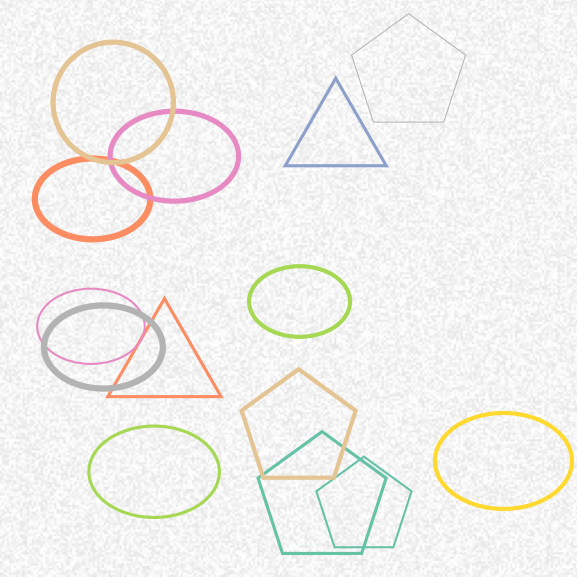[{"shape": "pentagon", "thickness": 1.5, "radius": 0.58, "center": [0.558, 0.135]}, {"shape": "pentagon", "thickness": 1, "radius": 0.43, "center": [0.63, 0.122]}, {"shape": "triangle", "thickness": 1.5, "radius": 0.57, "center": [0.285, 0.369]}, {"shape": "oval", "thickness": 3, "radius": 0.5, "center": [0.16, 0.655]}, {"shape": "triangle", "thickness": 1.5, "radius": 0.5, "center": [0.581, 0.763]}, {"shape": "oval", "thickness": 2.5, "radius": 0.56, "center": [0.302, 0.729]}, {"shape": "oval", "thickness": 1, "radius": 0.47, "center": [0.157, 0.434]}, {"shape": "oval", "thickness": 1.5, "radius": 0.57, "center": [0.267, 0.182]}, {"shape": "oval", "thickness": 2, "radius": 0.44, "center": [0.519, 0.477]}, {"shape": "oval", "thickness": 2, "radius": 0.59, "center": [0.872, 0.201]}, {"shape": "pentagon", "thickness": 2, "radius": 0.52, "center": [0.517, 0.256]}, {"shape": "circle", "thickness": 2.5, "radius": 0.52, "center": [0.196, 0.822]}, {"shape": "pentagon", "thickness": 0.5, "radius": 0.52, "center": [0.707, 0.872]}, {"shape": "oval", "thickness": 3, "radius": 0.51, "center": [0.179, 0.398]}]